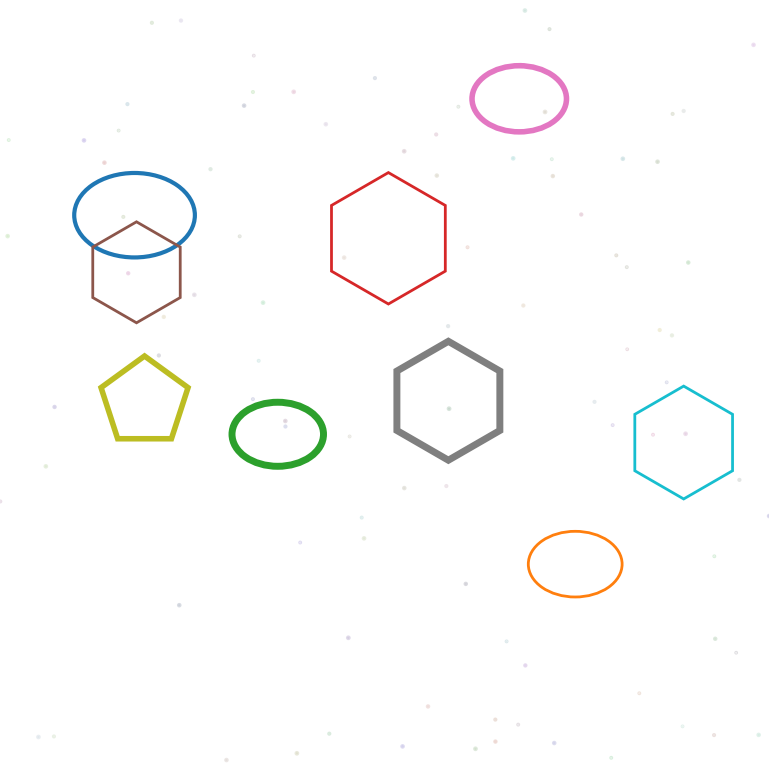[{"shape": "oval", "thickness": 1.5, "radius": 0.39, "center": [0.175, 0.721]}, {"shape": "oval", "thickness": 1, "radius": 0.3, "center": [0.747, 0.267]}, {"shape": "oval", "thickness": 2.5, "radius": 0.3, "center": [0.361, 0.436]}, {"shape": "hexagon", "thickness": 1, "radius": 0.43, "center": [0.504, 0.691]}, {"shape": "hexagon", "thickness": 1, "radius": 0.33, "center": [0.177, 0.646]}, {"shape": "oval", "thickness": 2, "radius": 0.31, "center": [0.674, 0.872]}, {"shape": "hexagon", "thickness": 2.5, "radius": 0.39, "center": [0.582, 0.48]}, {"shape": "pentagon", "thickness": 2, "radius": 0.3, "center": [0.188, 0.478]}, {"shape": "hexagon", "thickness": 1, "radius": 0.37, "center": [0.888, 0.425]}]